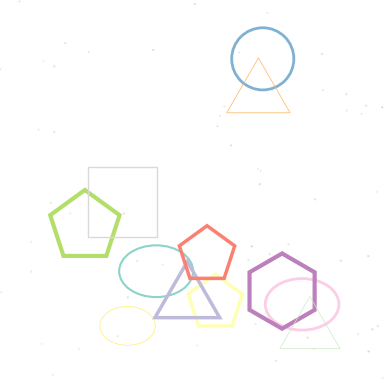[{"shape": "oval", "thickness": 1.5, "radius": 0.48, "center": [0.406, 0.296]}, {"shape": "pentagon", "thickness": 2.5, "radius": 0.37, "center": [0.559, 0.213]}, {"shape": "triangle", "thickness": 2.5, "radius": 0.49, "center": [0.487, 0.223]}, {"shape": "pentagon", "thickness": 2.5, "radius": 0.38, "center": [0.538, 0.338]}, {"shape": "circle", "thickness": 2, "radius": 0.4, "center": [0.683, 0.847]}, {"shape": "triangle", "thickness": 0.5, "radius": 0.47, "center": [0.671, 0.755]}, {"shape": "pentagon", "thickness": 3, "radius": 0.47, "center": [0.22, 0.412]}, {"shape": "oval", "thickness": 2, "radius": 0.48, "center": [0.785, 0.21]}, {"shape": "square", "thickness": 1, "radius": 0.45, "center": [0.319, 0.475]}, {"shape": "hexagon", "thickness": 3, "radius": 0.49, "center": [0.733, 0.244]}, {"shape": "triangle", "thickness": 0.5, "radius": 0.45, "center": [0.805, 0.14]}, {"shape": "oval", "thickness": 0.5, "radius": 0.36, "center": [0.331, 0.154]}]